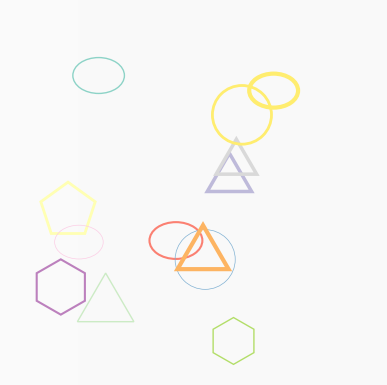[{"shape": "oval", "thickness": 1, "radius": 0.33, "center": [0.255, 0.804]}, {"shape": "pentagon", "thickness": 2, "radius": 0.37, "center": [0.176, 0.453]}, {"shape": "triangle", "thickness": 2.5, "radius": 0.33, "center": [0.592, 0.536]}, {"shape": "oval", "thickness": 1.5, "radius": 0.34, "center": [0.454, 0.375]}, {"shape": "circle", "thickness": 0.5, "radius": 0.39, "center": [0.529, 0.326]}, {"shape": "triangle", "thickness": 3, "radius": 0.38, "center": [0.524, 0.339]}, {"shape": "hexagon", "thickness": 1, "radius": 0.3, "center": [0.603, 0.114]}, {"shape": "oval", "thickness": 0.5, "radius": 0.31, "center": [0.204, 0.371]}, {"shape": "triangle", "thickness": 2.5, "radius": 0.3, "center": [0.61, 0.578]}, {"shape": "hexagon", "thickness": 1.5, "radius": 0.36, "center": [0.157, 0.255]}, {"shape": "triangle", "thickness": 1, "radius": 0.42, "center": [0.273, 0.207]}, {"shape": "circle", "thickness": 2, "radius": 0.38, "center": [0.624, 0.702]}, {"shape": "oval", "thickness": 3, "radius": 0.32, "center": [0.706, 0.765]}]